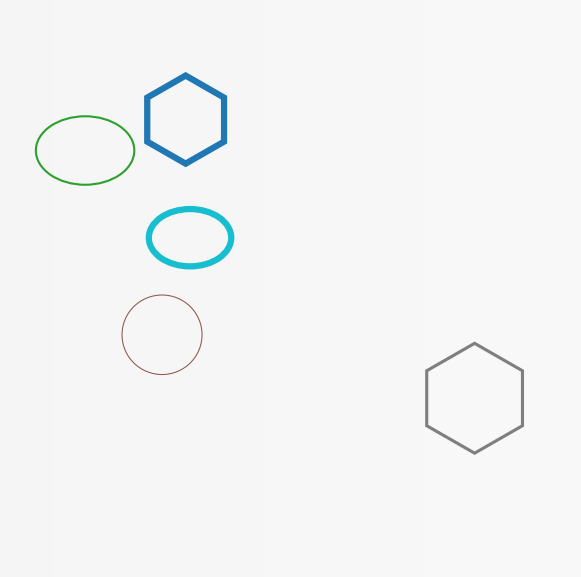[{"shape": "hexagon", "thickness": 3, "radius": 0.38, "center": [0.319, 0.792]}, {"shape": "oval", "thickness": 1, "radius": 0.42, "center": [0.146, 0.739]}, {"shape": "circle", "thickness": 0.5, "radius": 0.34, "center": [0.279, 0.419]}, {"shape": "hexagon", "thickness": 1.5, "radius": 0.48, "center": [0.817, 0.31]}, {"shape": "oval", "thickness": 3, "radius": 0.35, "center": [0.327, 0.588]}]